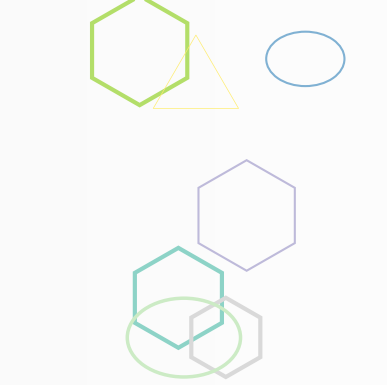[{"shape": "hexagon", "thickness": 3, "radius": 0.65, "center": [0.46, 0.226]}, {"shape": "hexagon", "thickness": 1.5, "radius": 0.72, "center": [0.637, 0.44]}, {"shape": "oval", "thickness": 1.5, "radius": 0.5, "center": [0.788, 0.847]}, {"shape": "hexagon", "thickness": 3, "radius": 0.71, "center": [0.36, 0.869]}, {"shape": "hexagon", "thickness": 3, "radius": 0.51, "center": [0.583, 0.124]}, {"shape": "oval", "thickness": 2.5, "radius": 0.73, "center": [0.475, 0.123]}, {"shape": "triangle", "thickness": 0.5, "radius": 0.64, "center": [0.506, 0.782]}]